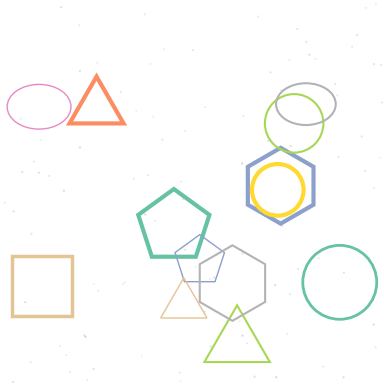[{"shape": "pentagon", "thickness": 3, "radius": 0.49, "center": [0.452, 0.412]}, {"shape": "circle", "thickness": 2, "radius": 0.48, "center": [0.882, 0.267]}, {"shape": "triangle", "thickness": 3, "radius": 0.41, "center": [0.251, 0.72]}, {"shape": "hexagon", "thickness": 3, "radius": 0.49, "center": [0.729, 0.518]}, {"shape": "pentagon", "thickness": 1, "radius": 0.34, "center": [0.519, 0.323]}, {"shape": "oval", "thickness": 1, "radius": 0.41, "center": [0.101, 0.723]}, {"shape": "triangle", "thickness": 1.5, "radius": 0.49, "center": [0.616, 0.109]}, {"shape": "circle", "thickness": 1.5, "radius": 0.38, "center": [0.764, 0.68]}, {"shape": "circle", "thickness": 3, "radius": 0.34, "center": [0.722, 0.507]}, {"shape": "triangle", "thickness": 1, "radius": 0.35, "center": [0.477, 0.209]}, {"shape": "square", "thickness": 2.5, "radius": 0.39, "center": [0.109, 0.257]}, {"shape": "hexagon", "thickness": 1.5, "radius": 0.49, "center": [0.604, 0.265]}, {"shape": "oval", "thickness": 1.5, "radius": 0.39, "center": [0.795, 0.729]}]